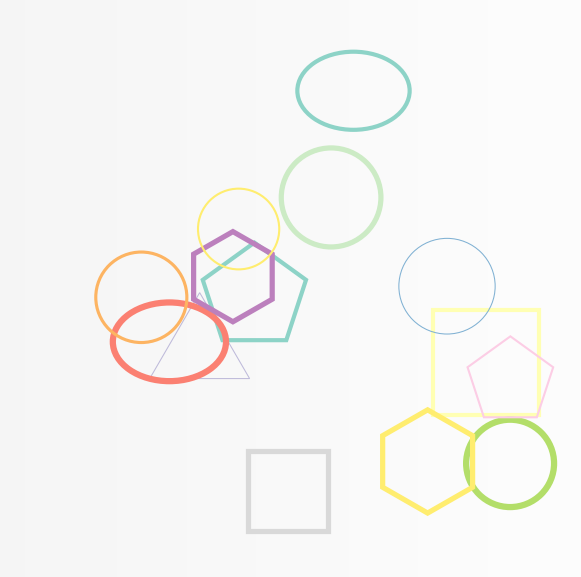[{"shape": "oval", "thickness": 2, "radius": 0.48, "center": [0.608, 0.842]}, {"shape": "pentagon", "thickness": 2, "radius": 0.47, "center": [0.438, 0.486]}, {"shape": "square", "thickness": 2, "radius": 0.45, "center": [0.836, 0.371]}, {"shape": "triangle", "thickness": 0.5, "radius": 0.5, "center": [0.344, 0.393]}, {"shape": "oval", "thickness": 3, "radius": 0.49, "center": [0.291, 0.407]}, {"shape": "circle", "thickness": 0.5, "radius": 0.41, "center": [0.769, 0.504]}, {"shape": "circle", "thickness": 1.5, "radius": 0.39, "center": [0.243, 0.484]}, {"shape": "circle", "thickness": 3, "radius": 0.38, "center": [0.878, 0.197]}, {"shape": "pentagon", "thickness": 1, "radius": 0.39, "center": [0.878, 0.339]}, {"shape": "square", "thickness": 2.5, "radius": 0.35, "center": [0.495, 0.148]}, {"shape": "hexagon", "thickness": 2.5, "radius": 0.39, "center": [0.401, 0.52]}, {"shape": "circle", "thickness": 2.5, "radius": 0.43, "center": [0.57, 0.657]}, {"shape": "hexagon", "thickness": 2.5, "radius": 0.45, "center": [0.736, 0.2]}, {"shape": "circle", "thickness": 1, "radius": 0.35, "center": [0.411, 0.603]}]